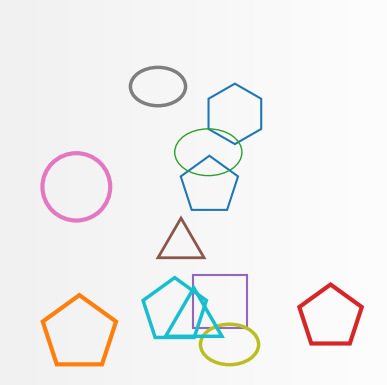[{"shape": "hexagon", "thickness": 1.5, "radius": 0.39, "center": [0.606, 0.704]}, {"shape": "pentagon", "thickness": 1.5, "radius": 0.39, "center": [0.54, 0.518]}, {"shape": "pentagon", "thickness": 3, "radius": 0.5, "center": [0.205, 0.134]}, {"shape": "oval", "thickness": 1, "radius": 0.43, "center": [0.538, 0.605]}, {"shape": "pentagon", "thickness": 3, "radius": 0.42, "center": [0.853, 0.176]}, {"shape": "square", "thickness": 1.5, "radius": 0.35, "center": [0.569, 0.217]}, {"shape": "triangle", "thickness": 2, "radius": 0.34, "center": [0.467, 0.365]}, {"shape": "circle", "thickness": 3, "radius": 0.44, "center": [0.197, 0.515]}, {"shape": "oval", "thickness": 2.5, "radius": 0.36, "center": [0.408, 0.775]}, {"shape": "oval", "thickness": 2.5, "radius": 0.38, "center": [0.592, 0.105]}, {"shape": "pentagon", "thickness": 2.5, "radius": 0.43, "center": [0.451, 0.193]}, {"shape": "triangle", "thickness": 2.5, "radius": 0.42, "center": [0.5, 0.168]}]